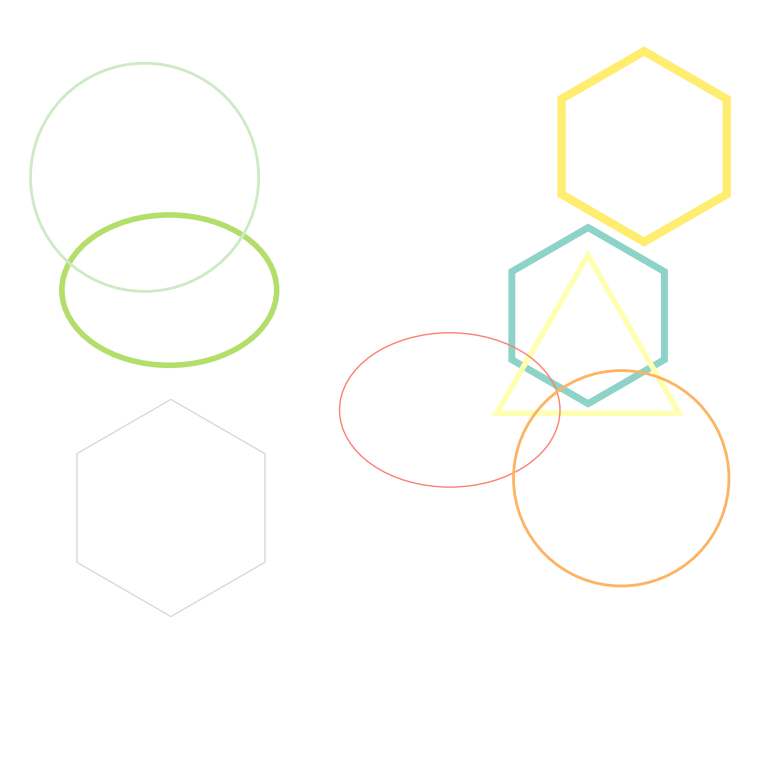[{"shape": "hexagon", "thickness": 2.5, "radius": 0.57, "center": [0.764, 0.59]}, {"shape": "triangle", "thickness": 2, "radius": 0.68, "center": [0.763, 0.532]}, {"shape": "oval", "thickness": 0.5, "radius": 0.72, "center": [0.584, 0.468]}, {"shape": "circle", "thickness": 1, "radius": 0.7, "center": [0.807, 0.379]}, {"shape": "oval", "thickness": 2, "radius": 0.7, "center": [0.22, 0.623]}, {"shape": "hexagon", "thickness": 0.5, "radius": 0.7, "center": [0.222, 0.34]}, {"shape": "circle", "thickness": 1, "radius": 0.74, "center": [0.188, 0.77]}, {"shape": "hexagon", "thickness": 3, "radius": 0.62, "center": [0.837, 0.81]}]